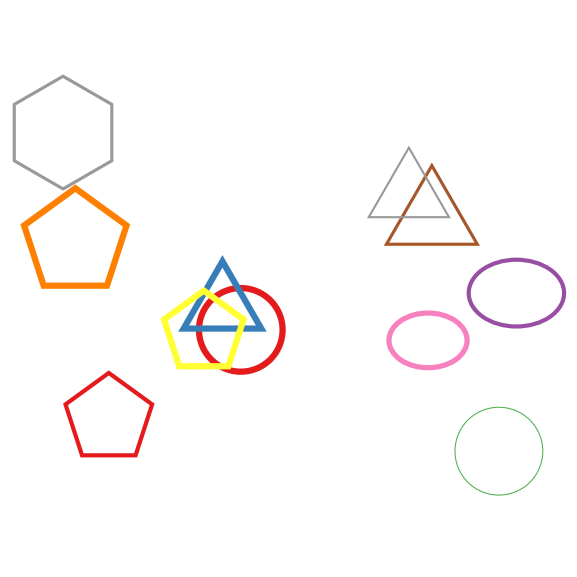[{"shape": "circle", "thickness": 3, "radius": 0.36, "center": [0.417, 0.428]}, {"shape": "pentagon", "thickness": 2, "radius": 0.39, "center": [0.188, 0.275]}, {"shape": "triangle", "thickness": 3, "radius": 0.39, "center": [0.385, 0.469]}, {"shape": "circle", "thickness": 0.5, "radius": 0.38, "center": [0.864, 0.218]}, {"shape": "oval", "thickness": 2, "radius": 0.41, "center": [0.894, 0.492]}, {"shape": "pentagon", "thickness": 3, "radius": 0.47, "center": [0.13, 0.58]}, {"shape": "pentagon", "thickness": 3, "radius": 0.36, "center": [0.353, 0.423]}, {"shape": "triangle", "thickness": 1.5, "radius": 0.45, "center": [0.748, 0.622]}, {"shape": "oval", "thickness": 2.5, "radius": 0.34, "center": [0.741, 0.41]}, {"shape": "hexagon", "thickness": 1.5, "radius": 0.49, "center": [0.109, 0.77]}, {"shape": "triangle", "thickness": 1, "radius": 0.4, "center": [0.708, 0.663]}]